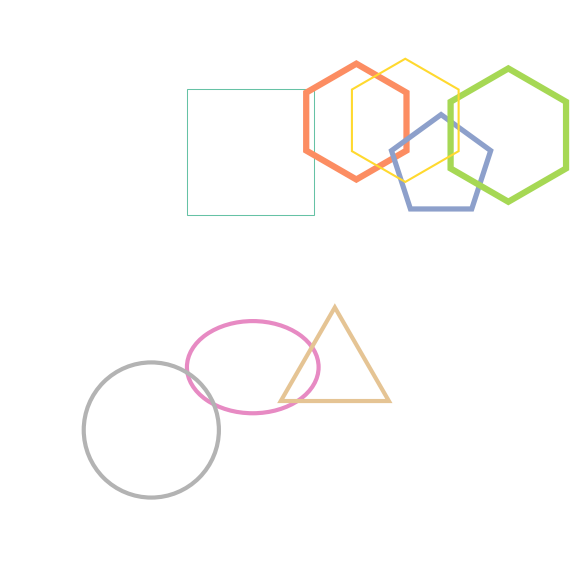[{"shape": "square", "thickness": 0.5, "radius": 0.55, "center": [0.434, 0.736]}, {"shape": "hexagon", "thickness": 3, "radius": 0.5, "center": [0.617, 0.789]}, {"shape": "pentagon", "thickness": 2.5, "radius": 0.45, "center": [0.764, 0.71]}, {"shape": "oval", "thickness": 2, "radius": 0.57, "center": [0.438, 0.363]}, {"shape": "hexagon", "thickness": 3, "radius": 0.58, "center": [0.88, 0.765]}, {"shape": "hexagon", "thickness": 1, "radius": 0.53, "center": [0.702, 0.791]}, {"shape": "triangle", "thickness": 2, "radius": 0.54, "center": [0.58, 0.359]}, {"shape": "circle", "thickness": 2, "radius": 0.59, "center": [0.262, 0.255]}]